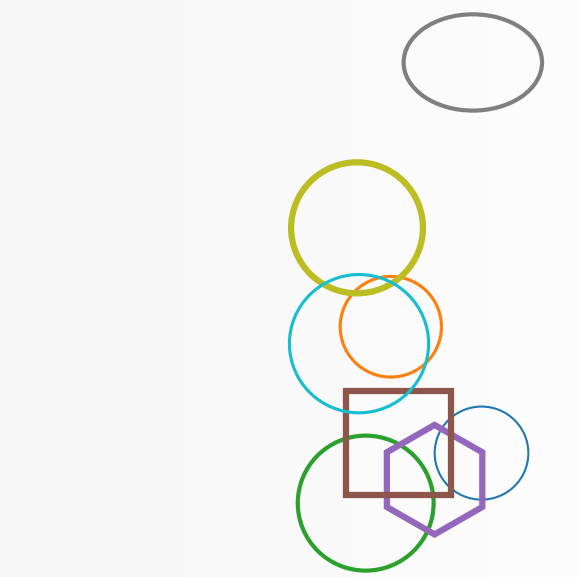[{"shape": "circle", "thickness": 1, "radius": 0.4, "center": [0.828, 0.215]}, {"shape": "circle", "thickness": 1.5, "radius": 0.44, "center": [0.672, 0.433]}, {"shape": "circle", "thickness": 2, "radius": 0.58, "center": [0.629, 0.128]}, {"shape": "hexagon", "thickness": 3, "radius": 0.47, "center": [0.748, 0.169]}, {"shape": "square", "thickness": 3, "radius": 0.45, "center": [0.686, 0.232]}, {"shape": "oval", "thickness": 2, "radius": 0.6, "center": [0.813, 0.891]}, {"shape": "circle", "thickness": 3, "radius": 0.57, "center": [0.614, 0.605]}, {"shape": "circle", "thickness": 1.5, "radius": 0.6, "center": [0.618, 0.404]}]